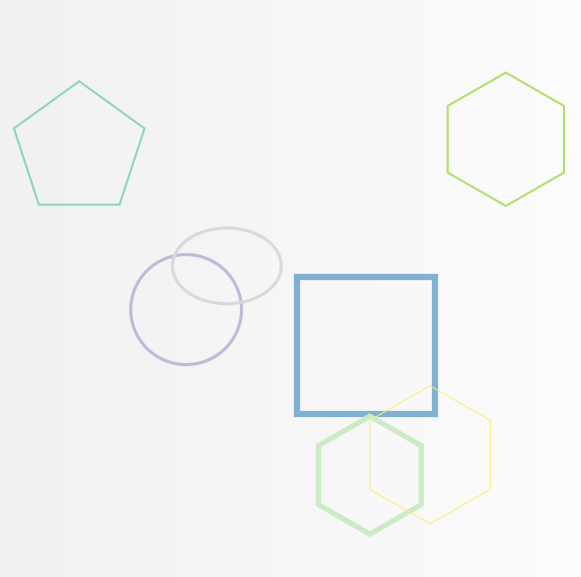[{"shape": "pentagon", "thickness": 1, "radius": 0.59, "center": [0.136, 0.74]}, {"shape": "circle", "thickness": 1.5, "radius": 0.48, "center": [0.32, 0.463]}, {"shape": "square", "thickness": 3, "radius": 0.59, "center": [0.629, 0.401]}, {"shape": "hexagon", "thickness": 1, "radius": 0.58, "center": [0.87, 0.758]}, {"shape": "oval", "thickness": 1.5, "radius": 0.47, "center": [0.39, 0.539]}, {"shape": "hexagon", "thickness": 2.5, "radius": 0.51, "center": [0.636, 0.176]}, {"shape": "hexagon", "thickness": 0.5, "radius": 0.6, "center": [0.74, 0.212]}]